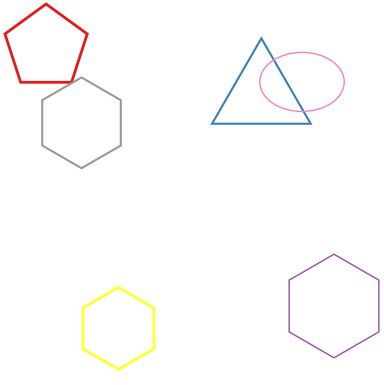[{"shape": "pentagon", "thickness": 2, "radius": 0.56, "center": [0.12, 0.877]}, {"shape": "triangle", "thickness": 1.5, "radius": 0.74, "center": [0.679, 0.753]}, {"shape": "hexagon", "thickness": 1, "radius": 0.67, "center": [0.868, 0.205]}, {"shape": "hexagon", "thickness": 2, "radius": 0.53, "center": [0.308, 0.147]}, {"shape": "oval", "thickness": 1, "radius": 0.55, "center": [0.784, 0.787]}, {"shape": "hexagon", "thickness": 1.5, "radius": 0.59, "center": [0.212, 0.681]}]